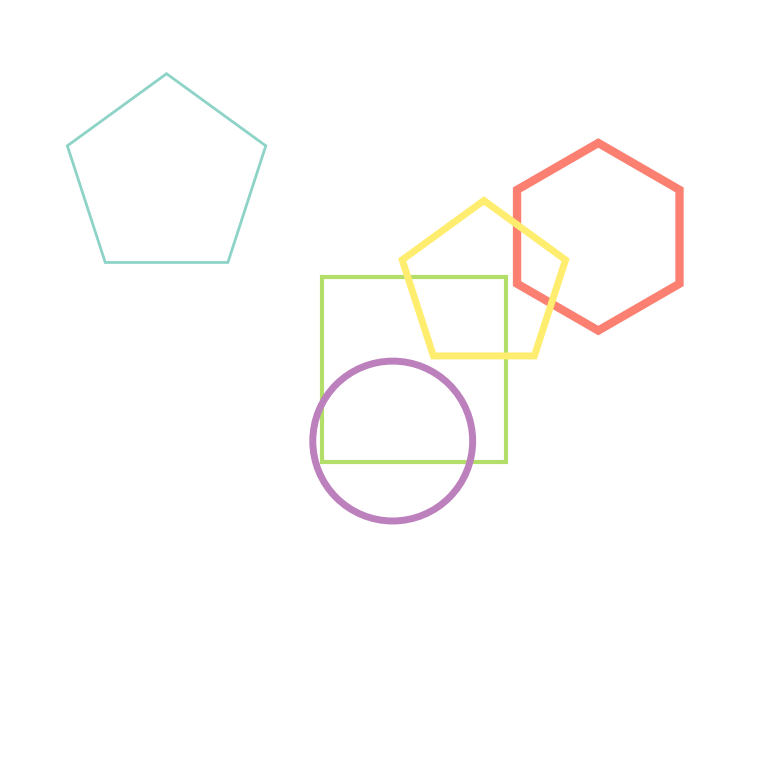[{"shape": "pentagon", "thickness": 1, "radius": 0.68, "center": [0.216, 0.769]}, {"shape": "hexagon", "thickness": 3, "radius": 0.61, "center": [0.777, 0.693]}, {"shape": "square", "thickness": 1.5, "radius": 0.6, "center": [0.538, 0.521]}, {"shape": "circle", "thickness": 2.5, "radius": 0.52, "center": [0.51, 0.427]}, {"shape": "pentagon", "thickness": 2.5, "radius": 0.56, "center": [0.628, 0.628]}]